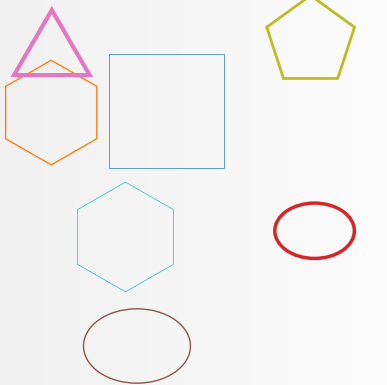[{"shape": "square", "thickness": 0.5, "radius": 0.74, "center": [0.429, 0.711]}, {"shape": "hexagon", "thickness": 1, "radius": 0.68, "center": [0.132, 0.708]}, {"shape": "oval", "thickness": 2.5, "radius": 0.51, "center": [0.812, 0.401]}, {"shape": "oval", "thickness": 1, "radius": 0.69, "center": [0.353, 0.101]}, {"shape": "triangle", "thickness": 3, "radius": 0.56, "center": [0.134, 0.861]}, {"shape": "pentagon", "thickness": 2, "radius": 0.6, "center": [0.802, 0.893]}, {"shape": "hexagon", "thickness": 0.5, "radius": 0.71, "center": [0.324, 0.384]}]